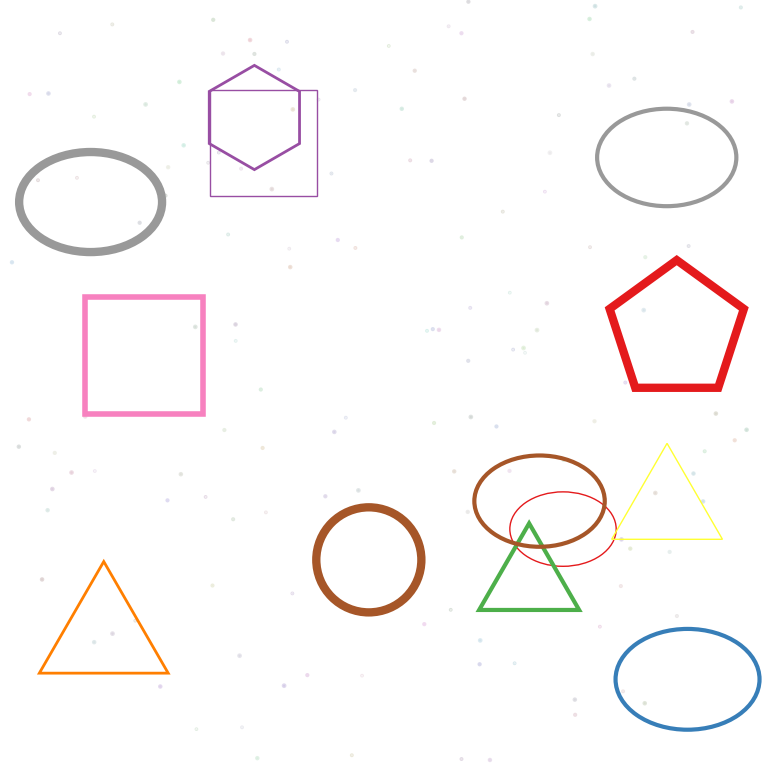[{"shape": "oval", "thickness": 0.5, "radius": 0.35, "center": [0.731, 0.313]}, {"shape": "pentagon", "thickness": 3, "radius": 0.46, "center": [0.879, 0.571]}, {"shape": "oval", "thickness": 1.5, "radius": 0.47, "center": [0.893, 0.118]}, {"shape": "triangle", "thickness": 1.5, "radius": 0.37, "center": [0.687, 0.245]}, {"shape": "hexagon", "thickness": 1, "radius": 0.34, "center": [0.33, 0.847]}, {"shape": "square", "thickness": 0.5, "radius": 0.34, "center": [0.342, 0.814]}, {"shape": "triangle", "thickness": 1, "radius": 0.48, "center": [0.135, 0.174]}, {"shape": "triangle", "thickness": 0.5, "radius": 0.42, "center": [0.866, 0.341]}, {"shape": "oval", "thickness": 1.5, "radius": 0.42, "center": [0.701, 0.349]}, {"shape": "circle", "thickness": 3, "radius": 0.34, "center": [0.479, 0.273]}, {"shape": "square", "thickness": 2, "radius": 0.38, "center": [0.187, 0.538]}, {"shape": "oval", "thickness": 3, "radius": 0.46, "center": [0.118, 0.738]}, {"shape": "oval", "thickness": 1.5, "radius": 0.45, "center": [0.866, 0.796]}]